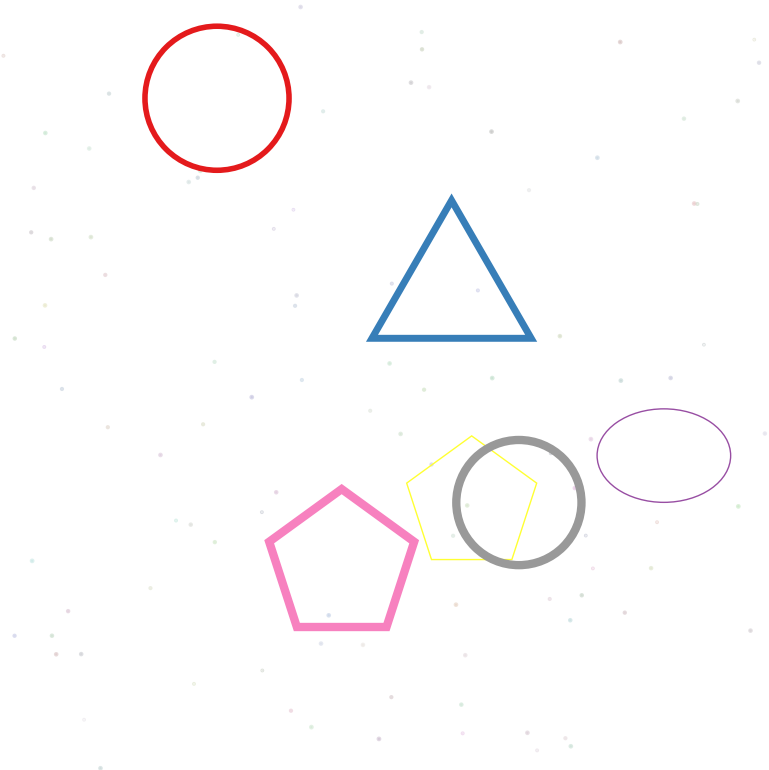[{"shape": "circle", "thickness": 2, "radius": 0.47, "center": [0.282, 0.872]}, {"shape": "triangle", "thickness": 2.5, "radius": 0.6, "center": [0.586, 0.62]}, {"shape": "oval", "thickness": 0.5, "radius": 0.43, "center": [0.862, 0.408]}, {"shape": "pentagon", "thickness": 0.5, "radius": 0.44, "center": [0.613, 0.345]}, {"shape": "pentagon", "thickness": 3, "radius": 0.5, "center": [0.444, 0.266]}, {"shape": "circle", "thickness": 3, "radius": 0.41, "center": [0.674, 0.347]}]